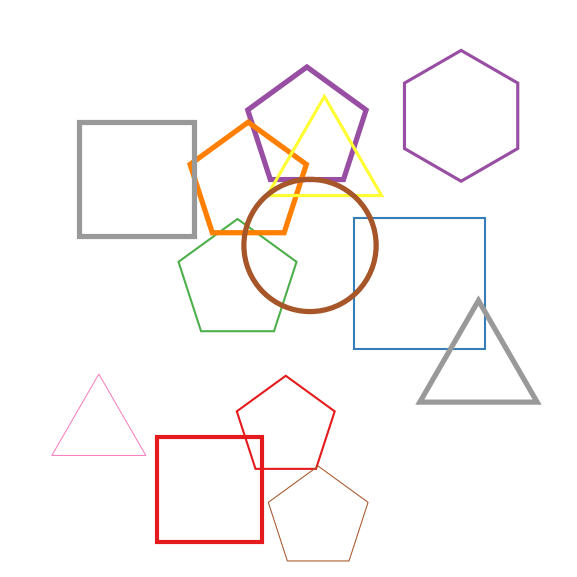[{"shape": "pentagon", "thickness": 1, "radius": 0.45, "center": [0.495, 0.259]}, {"shape": "square", "thickness": 2, "radius": 0.45, "center": [0.363, 0.151]}, {"shape": "square", "thickness": 1, "radius": 0.57, "center": [0.727, 0.508]}, {"shape": "pentagon", "thickness": 1, "radius": 0.54, "center": [0.411, 0.513]}, {"shape": "pentagon", "thickness": 2.5, "radius": 0.54, "center": [0.531, 0.775]}, {"shape": "hexagon", "thickness": 1.5, "radius": 0.57, "center": [0.798, 0.799]}, {"shape": "pentagon", "thickness": 2.5, "radius": 0.53, "center": [0.43, 0.682]}, {"shape": "triangle", "thickness": 1.5, "radius": 0.57, "center": [0.562, 0.718]}, {"shape": "pentagon", "thickness": 0.5, "radius": 0.45, "center": [0.551, 0.101]}, {"shape": "circle", "thickness": 2.5, "radius": 0.57, "center": [0.537, 0.574]}, {"shape": "triangle", "thickness": 0.5, "radius": 0.47, "center": [0.171, 0.257]}, {"shape": "square", "thickness": 2.5, "radius": 0.5, "center": [0.237, 0.689]}, {"shape": "triangle", "thickness": 2.5, "radius": 0.59, "center": [0.829, 0.361]}]